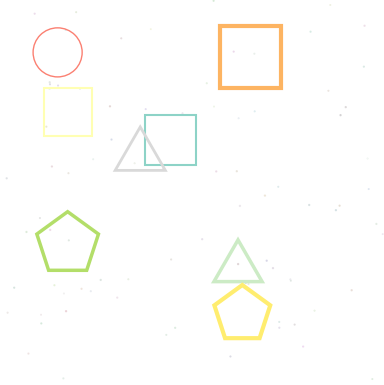[{"shape": "square", "thickness": 1.5, "radius": 0.33, "center": [0.443, 0.637]}, {"shape": "square", "thickness": 1.5, "radius": 0.31, "center": [0.177, 0.709]}, {"shape": "circle", "thickness": 1, "radius": 0.32, "center": [0.15, 0.864]}, {"shape": "square", "thickness": 3, "radius": 0.4, "center": [0.651, 0.852]}, {"shape": "pentagon", "thickness": 2.5, "radius": 0.42, "center": [0.176, 0.366]}, {"shape": "triangle", "thickness": 2, "radius": 0.38, "center": [0.364, 0.595]}, {"shape": "triangle", "thickness": 2.5, "radius": 0.36, "center": [0.618, 0.305]}, {"shape": "pentagon", "thickness": 3, "radius": 0.38, "center": [0.629, 0.183]}]